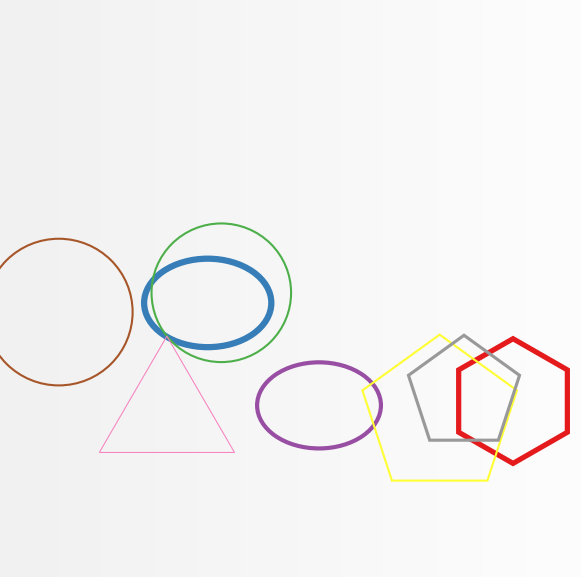[{"shape": "hexagon", "thickness": 2.5, "radius": 0.54, "center": [0.883, 0.305]}, {"shape": "oval", "thickness": 3, "radius": 0.55, "center": [0.357, 0.475]}, {"shape": "circle", "thickness": 1, "radius": 0.6, "center": [0.381, 0.492]}, {"shape": "oval", "thickness": 2, "radius": 0.53, "center": [0.549, 0.297]}, {"shape": "pentagon", "thickness": 1, "radius": 0.7, "center": [0.756, 0.28]}, {"shape": "circle", "thickness": 1, "radius": 0.63, "center": [0.101, 0.459]}, {"shape": "triangle", "thickness": 0.5, "radius": 0.67, "center": [0.287, 0.283]}, {"shape": "pentagon", "thickness": 1.5, "radius": 0.5, "center": [0.798, 0.318]}]